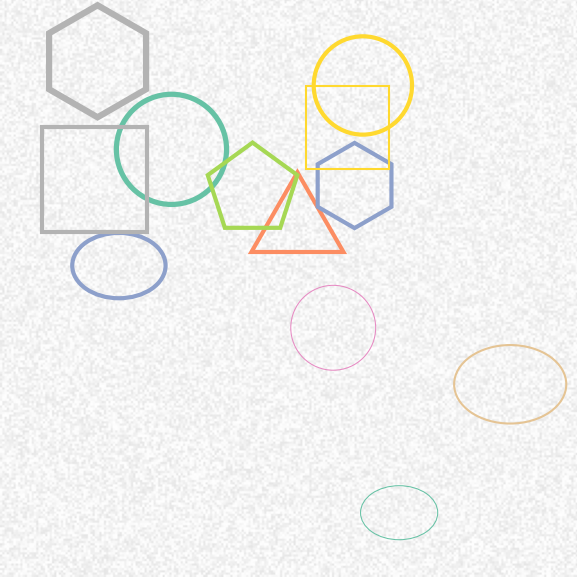[{"shape": "circle", "thickness": 2.5, "radius": 0.48, "center": [0.297, 0.74]}, {"shape": "oval", "thickness": 0.5, "radius": 0.33, "center": [0.691, 0.111]}, {"shape": "triangle", "thickness": 2, "radius": 0.46, "center": [0.515, 0.609]}, {"shape": "hexagon", "thickness": 2, "radius": 0.37, "center": [0.614, 0.678]}, {"shape": "oval", "thickness": 2, "radius": 0.4, "center": [0.206, 0.539]}, {"shape": "circle", "thickness": 0.5, "radius": 0.37, "center": [0.577, 0.432]}, {"shape": "pentagon", "thickness": 2, "radius": 0.41, "center": [0.437, 0.671]}, {"shape": "square", "thickness": 1, "radius": 0.36, "center": [0.602, 0.779]}, {"shape": "circle", "thickness": 2, "radius": 0.43, "center": [0.628, 0.851]}, {"shape": "oval", "thickness": 1, "radius": 0.49, "center": [0.883, 0.334]}, {"shape": "square", "thickness": 2, "radius": 0.46, "center": [0.164, 0.689]}, {"shape": "hexagon", "thickness": 3, "radius": 0.48, "center": [0.169, 0.893]}]